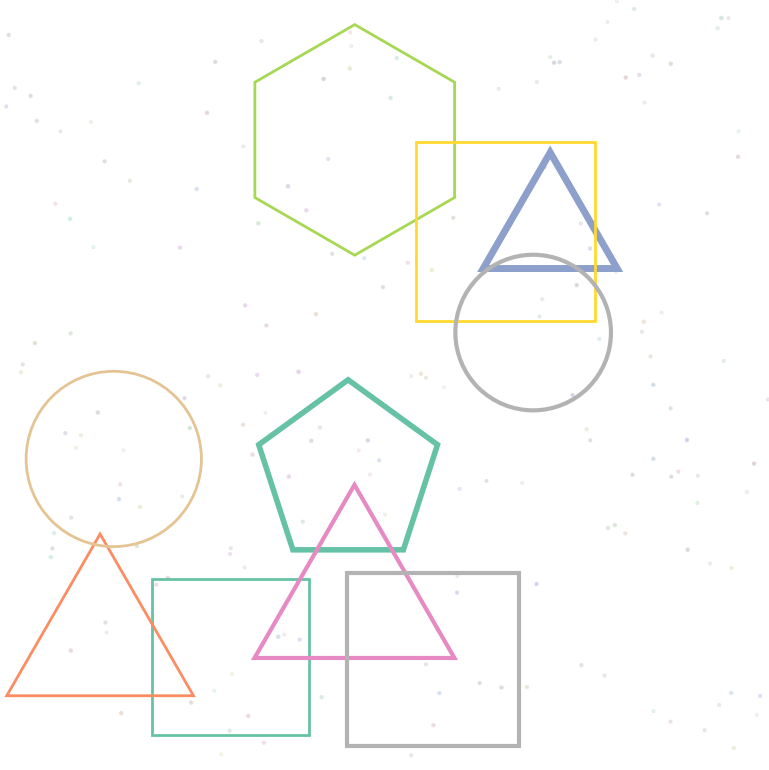[{"shape": "pentagon", "thickness": 2, "radius": 0.61, "center": [0.452, 0.385]}, {"shape": "square", "thickness": 1, "radius": 0.51, "center": [0.3, 0.147]}, {"shape": "triangle", "thickness": 1, "radius": 0.7, "center": [0.13, 0.166]}, {"shape": "triangle", "thickness": 2.5, "radius": 0.5, "center": [0.715, 0.701]}, {"shape": "triangle", "thickness": 1.5, "radius": 0.75, "center": [0.46, 0.22]}, {"shape": "hexagon", "thickness": 1, "radius": 0.75, "center": [0.461, 0.818]}, {"shape": "square", "thickness": 1, "radius": 0.58, "center": [0.657, 0.699]}, {"shape": "circle", "thickness": 1, "radius": 0.57, "center": [0.148, 0.404]}, {"shape": "square", "thickness": 1.5, "radius": 0.56, "center": [0.562, 0.144]}, {"shape": "circle", "thickness": 1.5, "radius": 0.51, "center": [0.692, 0.568]}]